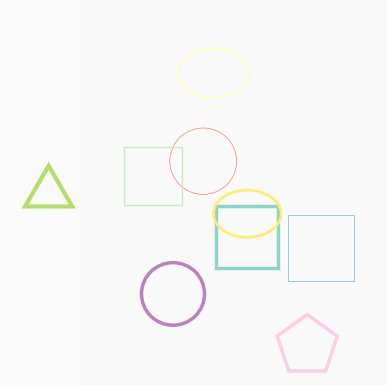[{"shape": "square", "thickness": 2.5, "radius": 0.4, "center": [0.637, 0.385]}, {"shape": "oval", "thickness": 1, "radius": 0.46, "center": [0.552, 0.81]}, {"shape": "circle", "thickness": 0.5, "radius": 0.43, "center": [0.524, 0.581]}, {"shape": "square", "thickness": 0.5, "radius": 0.43, "center": [0.828, 0.355]}, {"shape": "triangle", "thickness": 3, "radius": 0.35, "center": [0.126, 0.499]}, {"shape": "pentagon", "thickness": 2.5, "radius": 0.41, "center": [0.793, 0.102]}, {"shape": "circle", "thickness": 2.5, "radius": 0.41, "center": [0.446, 0.237]}, {"shape": "square", "thickness": 1, "radius": 0.38, "center": [0.396, 0.543]}, {"shape": "oval", "thickness": 2, "radius": 0.44, "center": [0.638, 0.445]}]